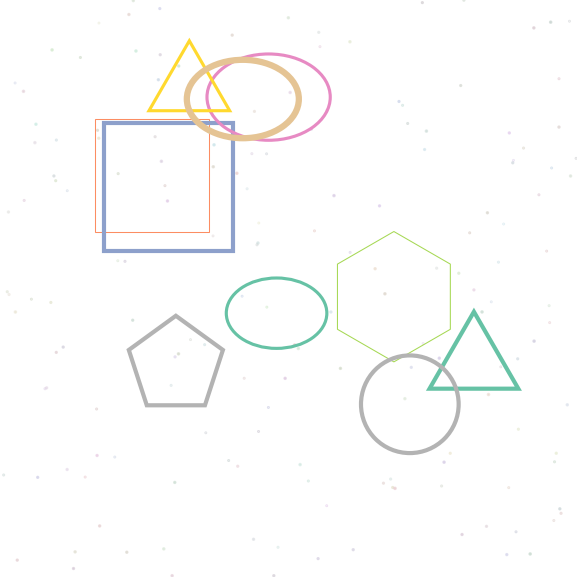[{"shape": "oval", "thickness": 1.5, "radius": 0.44, "center": [0.479, 0.457]}, {"shape": "triangle", "thickness": 2, "radius": 0.44, "center": [0.821, 0.37]}, {"shape": "square", "thickness": 0.5, "radius": 0.49, "center": [0.263, 0.695]}, {"shape": "square", "thickness": 2, "radius": 0.55, "center": [0.292, 0.676]}, {"shape": "oval", "thickness": 1.5, "radius": 0.53, "center": [0.465, 0.831]}, {"shape": "hexagon", "thickness": 0.5, "radius": 0.56, "center": [0.682, 0.485]}, {"shape": "triangle", "thickness": 1.5, "radius": 0.4, "center": [0.328, 0.848]}, {"shape": "oval", "thickness": 3, "radius": 0.48, "center": [0.42, 0.828]}, {"shape": "pentagon", "thickness": 2, "radius": 0.43, "center": [0.305, 0.367]}, {"shape": "circle", "thickness": 2, "radius": 0.42, "center": [0.71, 0.299]}]